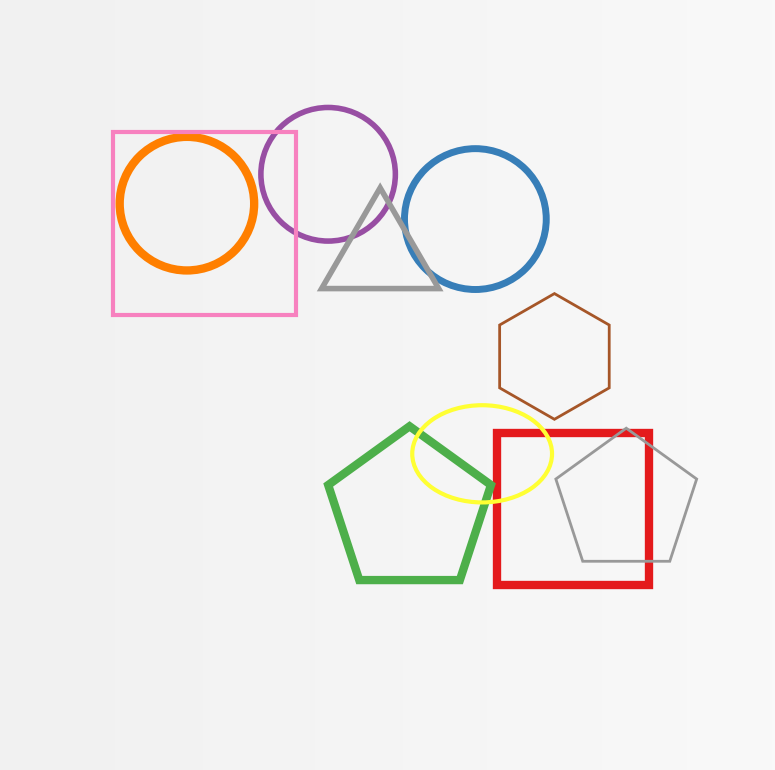[{"shape": "square", "thickness": 3, "radius": 0.49, "center": [0.739, 0.339]}, {"shape": "circle", "thickness": 2.5, "radius": 0.46, "center": [0.613, 0.715]}, {"shape": "pentagon", "thickness": 3, "radius": 0.55, "center": [0.528, 0.336]}, {"shape": "circle", "thickness": 2, "radius": 0.43, "center": [0.423, 0.774]}, {"shape": "circle", "thickness": 3, "radius": 0.43, "center": [0.241, 0.736]}, {"shape": "oval", "thickness": 1.5, "radius": 0.45, "center": [0.622, 0.411]}, {"shape": "hexagon", "thickness": 1, "radius": 0.41, "center": [0.715, 0.537]}, {"shape": "square", "thickness": 1.5, "radius": 0.59, "center": [0.264, 0.709]}, {"shape": "triangle", "thickness": 2, "radius": 0.44, "center": [0.491, 0.669]}, {"shape": "pentagon", "thickness": 1, "radius": 0.48, "center": [0.808, 0.348]}]